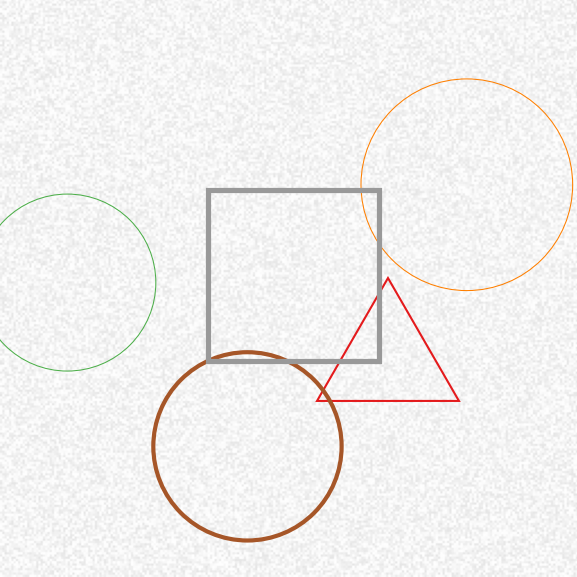[{"shape": "triangle", "thickness": 1, "radius": 0.71, "center": [0.672, 0.376]}, {"shape": "circle", "thickness": 0.5, "radius": 0.77, "center": [0.117, 0.51]}, {"shape": "circle", "thickness": 0.5, "radius": 0.92, "center": [0.808, 0.679]}, {"shape": "circle", "thickness": 2, "radius": 0.82, "center": [0.429, 0.226]}, {"shape": "square", "thickness": 2.5, "radius": 0.74, "center": [0.508, 0.523]}]